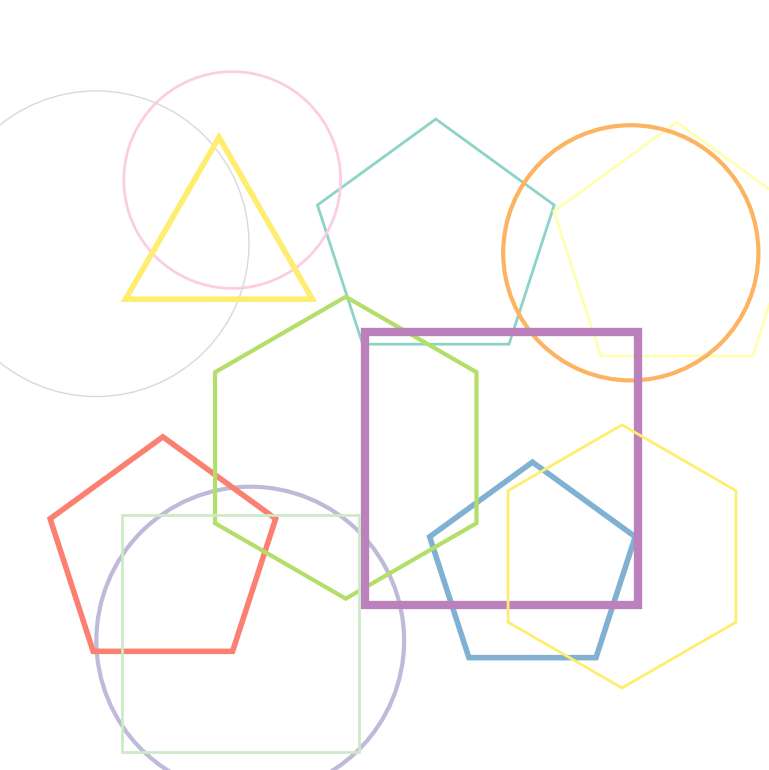[{"shape": "pentagon", "thickness": 1, "radius": 0.81, "center": [0.566, 0.684]}, {"shape": "pentagon", "thickness": 1, "radius": 0.84, "center": [0.879, 0.674]}, {"shape": "circle", "thickness": 1.5, "radius": 1.0, "center": [0.325, 0.168]}, {"shape": "pentagon", "thickness": 2, "radius": 0.77, "center": [0.212, 0.279]}, {"shape": "pentagon", "thickness": 2, "radius": 0.7, "center": [0.691, 0.259]}, {"shape": "circle", "thickness": 1.5, "radius": 0.83, "center": [0.819, 0.672]}, {"shape": "hexagon", "thickness": 1.5, "radius": 0.98, "center": [0.449, 0.419]}, {"shape": "circle", "thickness": 1, "radius": 0.7, "center": [0.302, 0.766]}, {"shape": "circle", "thickness": 0.5, "radius": 0.99, "center": [0.125, 0.683]}, {"shape": "square", "thickness": 3, "radius": 0.89, "center": [0.651, 0.392]}, {"shape": "square", "thickness": 1, "radius": 0.77, "center": [0.312, 0.177]}, {"shape": "hexagon", "thickness": 1, "radius": 0.85, "center": [0.808, 0.277]}, {"shape": "triangle", "thickness": 2, "radius": 0.7, "center": [0.284, 0.682]}]